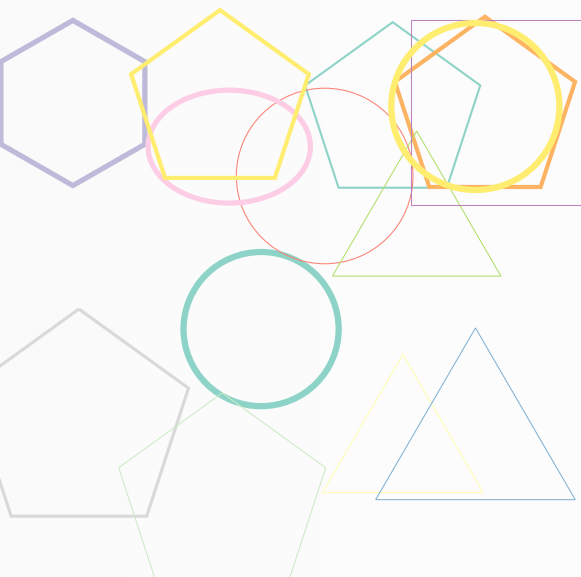[{"shape": "circle", "thickness": 3, "radius": 0.67, "center": [0.449, 0.429]}, {"shape": "pentagon", "thickness": 1, "radius": 0.79, "center": [0.676, 0.802]}, {"shape": "triangle", "thickness": 0.5, "radius": 0.8, "center": [0.693, 0.226]}, {"shape": "hexagon", "thickness": 2.5, "radius": 0.71, "center": [0.125, 0.821]}, {"shape": "circle", "thickness": 0.5, "radius": 0.76, "center": [0.559, 0.694]}, {"shape": "triangle", "thickness": 0.5, "radius": 0.99, "center": [0.818, 0.233]}, {"shape": "pentagon", "thickness": 2, "radius": 0.81, "center": [0.834, 0.807]}, {"shape": "triangle", "thickness": 0.5, "radius": 0.84, "center": [0.717, 0.605]}, {"shape": "oval", "thickness": 2.5, "radius": 0.7, "center": [0.394, 0.745]}, {"shape": "pentagon", "thickness": 1.5, "radius": 0.99, "center": [0.136, 0.266]}, {"shape": "square", "thickness": 0.5, "radius": 0.8, "center": [0.867, 0.805]}, {"shape": "pentagon", "thickness": 0.5, "radius": 0.94, "center": [0.382, 0.131]}, {"shape": "pentagon", "thickness": 2, "radius": 0.8, "center": [0.378, 0.821]}, {"shape": "circle", "thickness": 3, "radius": 0.72, "center": [0.818, 0.815]}]